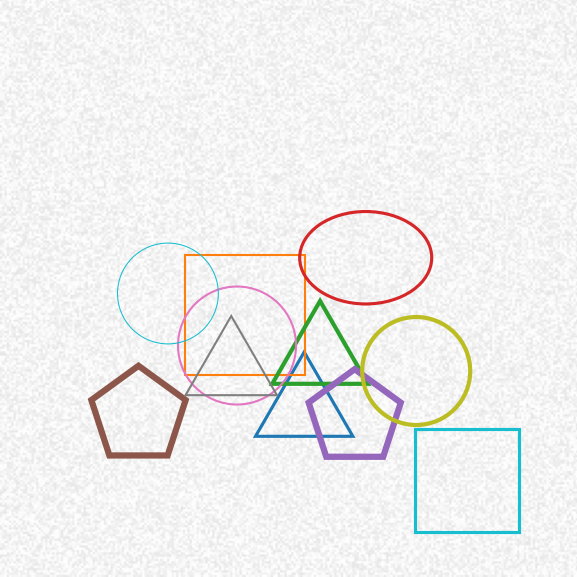[{"shape": "triangle", "thickness": 1.5, "radius": 0.49, "center": [0.527, 0.292]}, {"shape": "square", "thickness": 1, "radius": 0.52, "center": [0.424, 0.454]}, {"shape": "triangle", "thickness": 2, "radius": 0.48, "center": [0.554, 0.382]}, {"shape": "oval", "thickness": 1.5, "radius": 0.57, "center": [0.633, 0.553]}, {"shape": "pentagon", "thickness": 3, "radius": 0.42, "center": [0.614, 0.276]}, {"shape": "pentagon", "thickness": 3, "radius": 0.43, "center": [0.24, 0.28]}, {"shape": "circle", "thickness": 1, "radius": 0.51, "center": [0.41, 0.401]}, {"shape": "triangle", "thickness": 1, "radius": 0.46, "center": [0.4, 0.361]}, {"shape": "circle", "thickness": 2, "radius": 0.47, "center": [0.721, 0.357]}, {"shape": "circle", "thickness": 0.5, "radius": 0.44, "center": [0.291, 0.491]}, {"shape": "square", "thickness": 1.5, "radius": 0.45, "center": [0.809, 0.167]}]